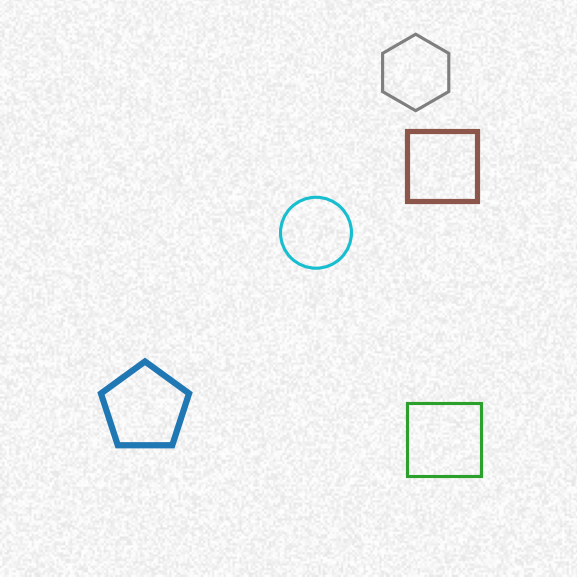[{"shape": "pentagon", "thickness": 3, "radius": 0.4, "center": [0.251, 0.293]}, {"shape": "square", "thickness": 1.5, "radius": 0.32, "center": [0.769, 0.238]}, {"shape": "square", "thickness": 2.5, "radius": 0.3, "center": [0.766, 0.712]}, {"shape": "hexagon", "thickness": 1.5, "radius": 0.33, "center": [0.72, 0.874]}, {"shape": "circle", "thickness": 1.5, "radius": 0.31, "center": [0.547, 0.596]}]